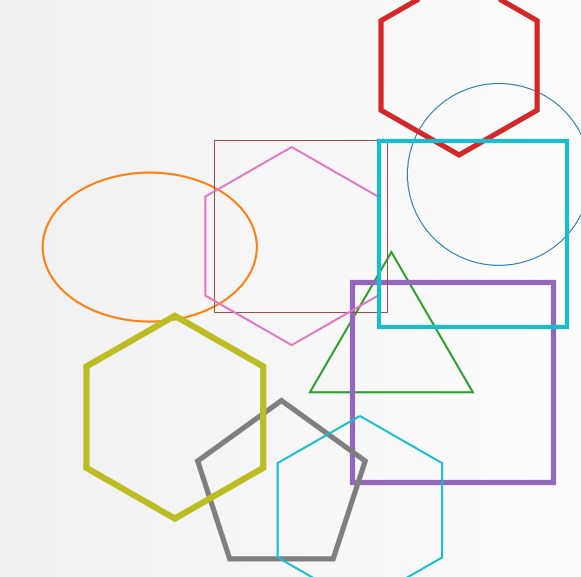[{"shape": "circle", "thickness": 0.5, "radius": 0.79, "center": [0.858, 0.697]}, {"shape": "oval", "thickness": 1, "radius": 0.92, "center": [0.258, 0.571]}, {"shape": "triangle", "thickness": 1, "radius": 0.81, "center": [0.673, 0.401]}, {"shape": "hexagon", "thickness": 2.5, "radius": 0.78, "center": [0.79, 0.886]}, {"shape": "square", "thickness": 2.5, "radius": 0.87, "center": [0.778, 0.337]}, {"shape": "square", "thickness": 0.5, "radius": 0.74, "center": [0.517, 0.608]}, {"shape": "hexagon", "thickness": 1, "radius": 0.86, "center": [0.502, 0.573]}, {"shape": "pentagon", "thickness": 2.5, "radius": 0.76, "center": [0.484, 0.154]}, {"shape": "hexagon", "thickness": 3, "radius": 0.88, "center": [0.301, 0.277]}, {"shape": "hexagon", "thickness": 1, "radius": 0.82, "center": [0.619, 0.116]}, {"shape": "square", "thickness": 2, "radius": 0.81, "center": [0.814, 0.594]}]